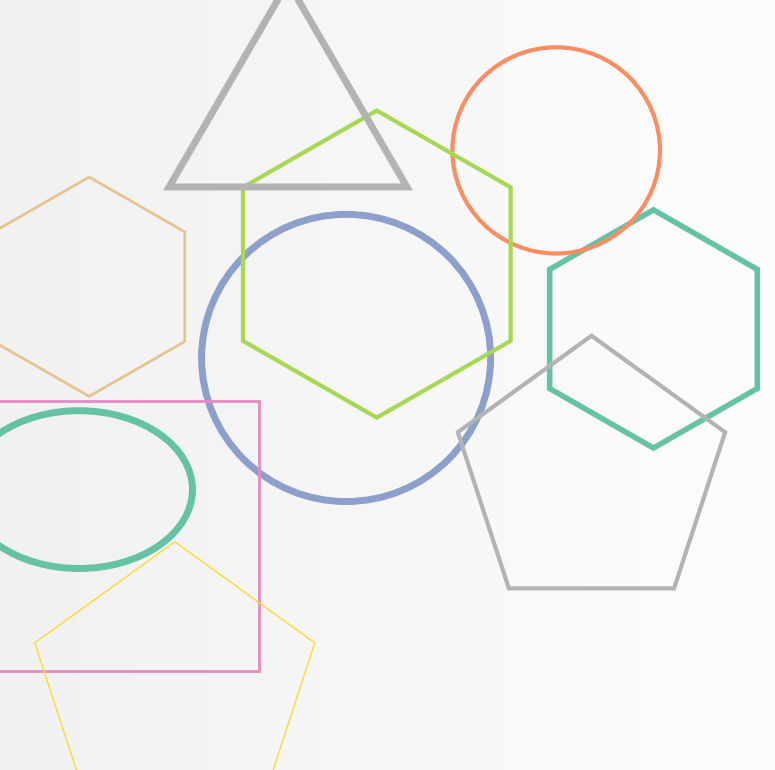[{"shape": "oval", "thickness": 2.5, "radius": 0.73, "center": [0.102, 0.364]}, {"shape": "hexagon", "thickness": 2, "radius": 0.77, "center": [0.843, 0.573]}, {"shape": "circle", "thickness": 1.5, "radius": 0.67, "center": [0.718, 0.805]}, {"shape": "circle", "thickness": 2.5, "radius": 0.93, "center": [0.447, 0.535]}, {"shape": "square", "thickness": 1, "radius": 0.88, "center": [0.159, 0.304]}, {"shape": "hexagon", "thickness": 1.5, "radius": 1.0, "center": [0.486, 0.657]}, {"shape": "pentagon", "thickness": 0.5, "radius": 0.95, "center": [0.226, 0.106]}, {"shape": "hexagon", "thickness": 1, "radius": 0.71, "center": [0.115, 0.628]}, {"shape": "triangle", "thickness": 2.5, "radius": 0.89, "center": [0.372, 0.846]}, {"shape": "pentagon", "thickness": 1.5, "radius": 0.91, "center": [0.763, 0.383]}]